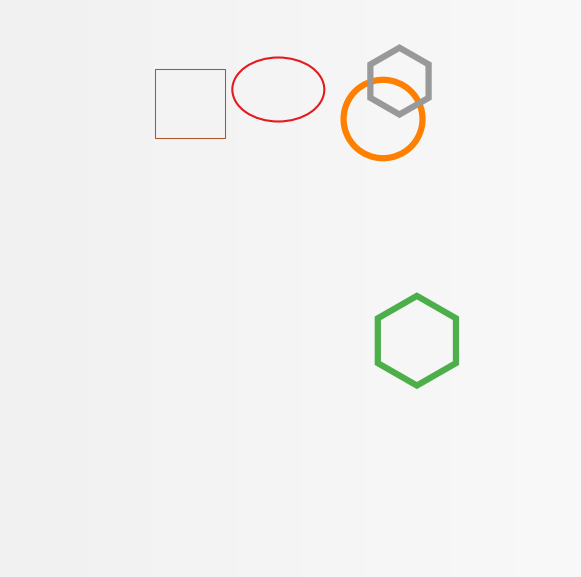[{"shape": "oval", "thickness": 1, "radius": 0.4, "center": [0.479, 0.844]}, {"shape": "hexagon", "thickness": 3, "radius": 0.39, "center": [0.717, 0.409]}, {"shape": "circle", "thickness": 3, "radius": 0.34, "center": [0.659, 0.793]}, {"shape": "square", "thickness": 0.5, "radius": 0.3, "center": [0.327, 0.82]}, {"shape": "hexagon", "thickness": 3, "radius": 0.29, "center": [0.687, 0.859]}]